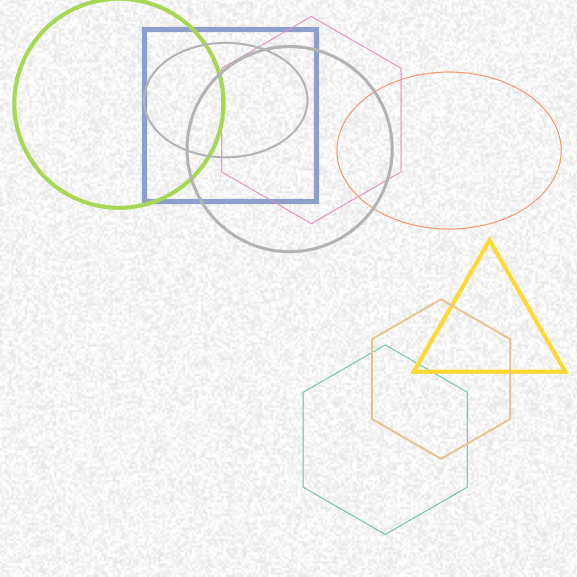[{"shape": "hexagon", "thickness": 0.5, "radius": 0.82, "center": [0.667, 0.238]}, {"shape": "oval", "thickness": 0.5, "radius": 0.97, "center": [0.778, 0.738]}, {"shape": "square", "thickness": 2.5, "radius": 0.74, "center": [0.398, 0.799]}, {"shape": "hexagon", "thickness": 0.5, "radius": 0.9, "center": [0.539, 0.791]}, {"shape": "circle", "thickness": 2, "radius": 0.91, "center": [0.206, 0.82]}, {"shape": "triangle", "thickness": 2, "radius": 0.76, "center": [0.848, 0.431]}, {"shape": "hexagon", "thickness": 1, "radius": 0.69, "center": [0.764, 0.343]}, {"shape": "circle", "thickness": 1.5, "radius": 0.89, "center": [0.502, 0.741]}, {"shape": "oval", "thickness": 1, "radius": 0.71, "center": [0.391, 0.826]}]